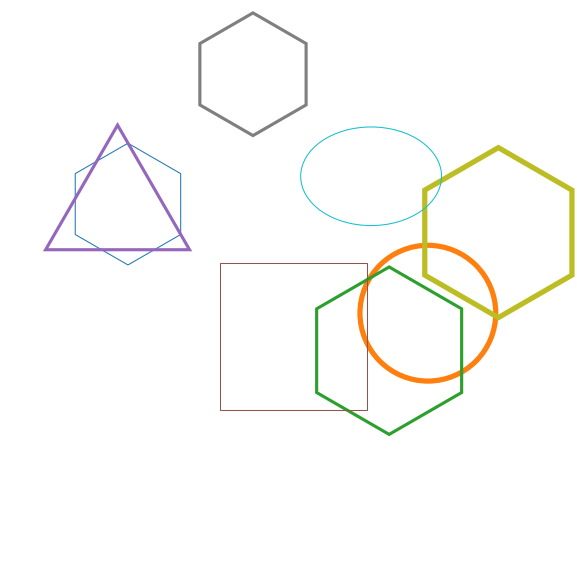[{"shape": "hexagon", "thickness": 0.5, "radius": 0.53, "center": [0.222, 0.646]}, {"shape": "circle", "thickness": 2.5, "radius": 0.59, "center": [0.741, 0.457]}, {"shape": "hexagon", "thickness": 1.5, "radius": 0.72, "center": [0.674, 0.392]}, {"shape": "triangle", "thickness": 1.5, "radius": 0.72, "center": [0.204, 0.639]}, {"shape": "square", "thickness": 0.5, "radius": 0.64, "center": [0.508, 0.416]}, {"shape": "hexagon", "thickness": 1.5, "radius": 0.53, "center": [0.438, 0.871]}, {"shape": "hexagon", "thickness": 2.5, "radius": 0.74, "center": [0.863, 0.596]}, {"shape": "oval", "thickness": 0.5, "radius": 0.61, "center": [0.643, 0.694]}]